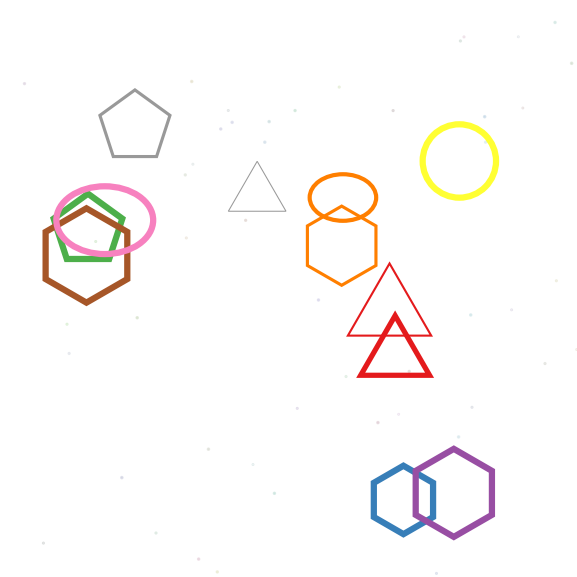[{"shape": "triangle", "thickness": 2.5, "radius": 0.34, "center": [0.684, 0.384]}, {"shape": "triangle", "thickness": 1, "radius": 0.42, "center": [0.675, 0.46]}, {"shape": "hexagon", "thickness": 3, "radius": 0.3, "center": [0.699, 0.133]}, {"shape": "pentagon", "thickness": 3, "radius": 0.31, "center": [0.152, 0.601]}, {"shape": "hexagon", "thickness": 3, "radius": 0.38, "center": [0.786, 0.146]}, {"shape": "oval", "thickness": 2, "radius": 0.29, "center": [0.594, 0.657]}, {"shape": "hexagon", "thickness": 1.5, "radius": 0.34, "center": [0.592, 0.574]}, {"shape": "circle", "thickness": 3, "radius": 0.32, "center": [0.795, 0.72]}, {"shape": "hexagon", "thickness": 3, "radius": 0.41, "center": [0.15, 0.557]}, {"shape": "oval", "thickness": 3, "radius": 0.42, "center": [0.181, 0.618]}, {"shape": "pentagon", "thickness": 1.5, "radius": 0.32, "center": [0.234, 0.78]}, {"shape": "triangle", "thickness": 0.5, "radius": 0.29, "center": [0.445, 0.662]}]